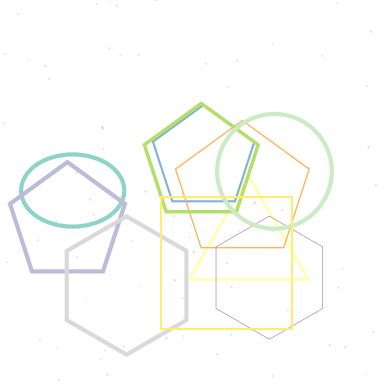[{"shape": "oval", "thickness": 3, "radius": 0.67, "center": [0.189, 0.505]}, {"shape": "triangle", "thickness": 2, "radius": 0.89, "center": [0.646, 0.364]}, {"shape": "pentagon", "thickness": 3, "radius": 0.78, "center": [0.175, 0.422]}, {"shape": "pentagon", "thickness": 1.5, "radius": 0.69, "center": [0.529, 0.589]}, {"shape": "pentagon", "thickness": 1, "radius": 0.91, "center": [0.63, 0.504]}, {"shape": "pentagon", "thickness": 2.5, "radius": 0.78, "center": [0.523, 0.576]}, {"shape": "hexagon", "thickness": 3, "radius": 0.9, "center": [0.329, 0.258]}, {"shape": "hexagon", "thickness": 0.5, "radius": 0.8, "center": [0.7, 0.279]}, {"shape": "circle", "thickness": 3, "radius": 0.74, "center": [0.713, 0.555]}, {"shape": "square", "thickness": 1.5, "radius": 0.85, "center": [0.589, 0.316]}]